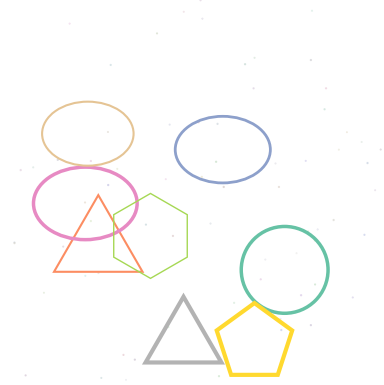[{"shape": "circle", "thickness": 2.5, "radius": 0.56, "center": [0.739, 0.299]}, {"shape": "triangle", "thickness": 1.5, "radius": 0.66, "center": [0.255, 0.36]}, {"shape": "oval", "thickness": 2, "radius": 0.62, "center": [0.579, 0.611]}, {"shape": "oval", "thickness": 2.5, "radius": 0.67, "center": [0.222, 0.472]}, {"shape": "hexagon", "thickness": 1, "radius": 0.55, "center": [0.391, 0.387]}, {"shape": "pentagon", "thickness": 3, "radius": 0.52, "center": [0.661, 0.11]}, {"shape": "oval", "thickness": 1.5, "radius": 0.59, "center": [0.228, 0.653]}, {"shape": "triangle", "thickness": 3, "radius": 0.57, "center": [0.477, 0.115]}]